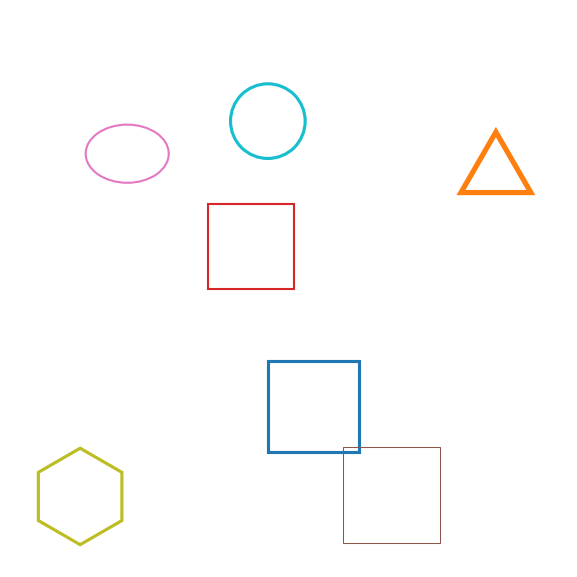[{"shape": "square", "thickness": 1.5, "radius": 0.39, "center": [0.543, 0.296]}, {"shape": "triangle", "thickness": 2.5, "radius": 0.35, "center": [0.859, 0.701]}, {"shape": "square", "thickness": 1, "radius": 0.37, "center": [0.435, 0.572]}, {"shape": "square", "thickness": 0.5, "radius": 0.42, "center": [0.678, 0.142]}, {"shape": "oval", "thickness": 1, "radius": 0.36, "center": [0.22, 0.733]}, {"shape": "hexagon", "thickness": 1.5, "radius": 0.42, "center": [0.139, 0.139]}, {"shape": "circle", "thickness": 1.5, "radius": 0.32, "center": [0.464, 0.789]}]